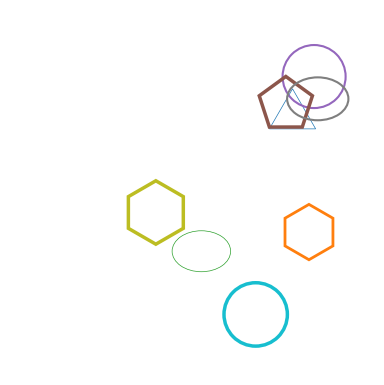[{"shape": "triangle", "thickness": 0.5, "radius": 0.35, "center": [0.76, 0.7]}, {"shape": "hexagon", "thickness": 2, "radius": 0.36, "center": [0.803, 0.397]}, {"shape": "oval", "thickness": 0.5, "radius": 0.38, "center": [0.523, 0.347]}, {"shape": "circle", "thickness": 1.5, "radius": 0.41, "center": [0.816, 0.801]}, {"shape": "pentagon", "thickness": 2.5, "radius": 0.36, "center": [0.742, 0.729]}, {"shape": "oval", "thickness": 1.5, "radius": 0.4, "center": [0.825, 0.743]}, {"shape": "hexagon", "thickness": 2.5, "radius": 0.41, "center": [0.405, 0.448]}, {"shape": "circle", "thickness": 2.5, "radius": 0.41, "center": [0.664, 0.183]}]